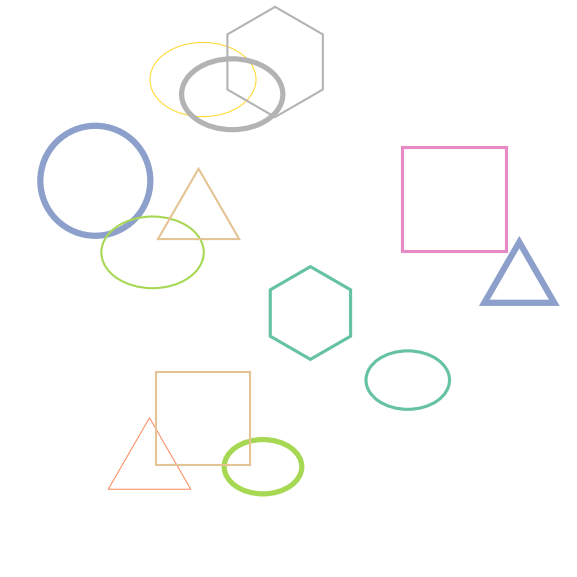[{"shape": "hexagon", "thickness": 1.5, "radius": 0.4, "center": [0.538, 0.457]}, {"shape": "oval", "thickness": 1.5, "radius": 0.36, "center": [0.706, 0.341]}, {"shape": "triangle", "thickness": 0.5, "radius": 0.41, "center": [0.259, 0.193]}, {"shape": "circle", "thickness": 3, "radius": 0.48, "center": [0.165, 0.686]}, {"shape": "triangle", "thickness": 3, "radius": 0.35, "center": [0.899, 0.51]}, {"shape": "square", "thickness": 1.5, "radius": 0.45, "center": [0.786, 0.655]}, {"shape": "oval", "thickness": 1, "radius": 0.44, "center": [0.264, 0.562]}, {"shape": "oval", "thickness": 2.5, "radius": 0.34, "center": [0.455, 0.191]}, {"shape": "oval", "thickness": 0.5, "radius": 0.46, "center": [0.351, 0.861]}, {"shape": "square", "thickness": 1, "radius": 0.4, "center": [0.351, 0.274]}, {"shape": "triangle", "thickness": 1, "radius": 0.41, "center": [0.344, 0.626]}, {"shape": "oval", "thickness": 2.5, "radius": 0.44, "center": [0.402, 0.836]}, {"shape": "hexagon", "thickness": 1, "radius": 0.48, "center": [0.476, 0.892]}]